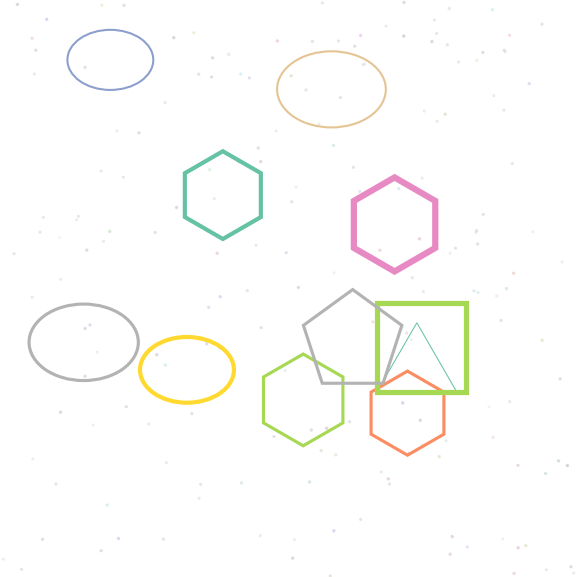[{"shape": "triangle", "thickness": 0.5, "radius": 0.41, "center": [0.722, 0.358]}, {"shape": "hexagon", "thickness": 2, "radius": 0.38, "center": [0.386, 0.661]}, {"shape": "hexagon", "thickness": 1.5, "radius": 0.36, "center": [0.706, 0.284]}, {"shape": "oval", "thickness": 1, "radius": 0.37, "center": [0.191, 0.895]}, {"shape": "hexagon", "thickness": 3, "radius": 0.41, "center": [0.683, 0.611]}, {"shape": "square", "thickness": 2.5, "radius": 0.38, "center": [0.73, 0.398]}, {"shape": "hexagon", "thickness": 1.5, "radius": 0.4, "center": [0.525, 0.307]}, {"shape": "oval", "thickness": 2, "radius": 0.41, "center": [0.324, 0.359]}, {"shape": "oval", "thickness": 1, "radius": 0.47, "center": [0.574, 0.844]}, {"shape": "oval", "thickness": 1.5, "radius": 0.47, "center": [0.145, 0.406]}, {"shape": "pentagon", "thickness": 1.5, "radius": 0.45, "center": [0.611, 0.408]}]